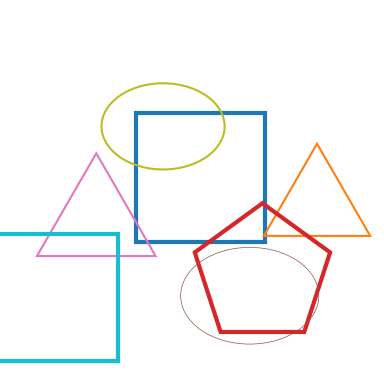[{"shape": "square", "thickness": 3, "radius": 0.84, "center": [0.522, 0.539]}, {"shape": "triangle", "thickness": 1.5, "radius": 0.8, "center": [0.823, 0.467]}, {"shape": "pentagon", "thickness": 3, "radius": 0.92, "center": [0.682, 0.287]}, {"shape": "oval", "thickness": 0.5, "radius": 0.9, "center": [0.649, 0.232]}, {"shape": "triangle", "thickness": 1.5, "radius": 0.89, "center": [0.25, 0.424]}, {"shape": "oval", "thickness": 1.5, "radius": 0.8, "center": [0.424, 0.672]}, {"shape": "square", "thickness": 3, "radius": 0.83, "center": [0.141, 0.228]}]